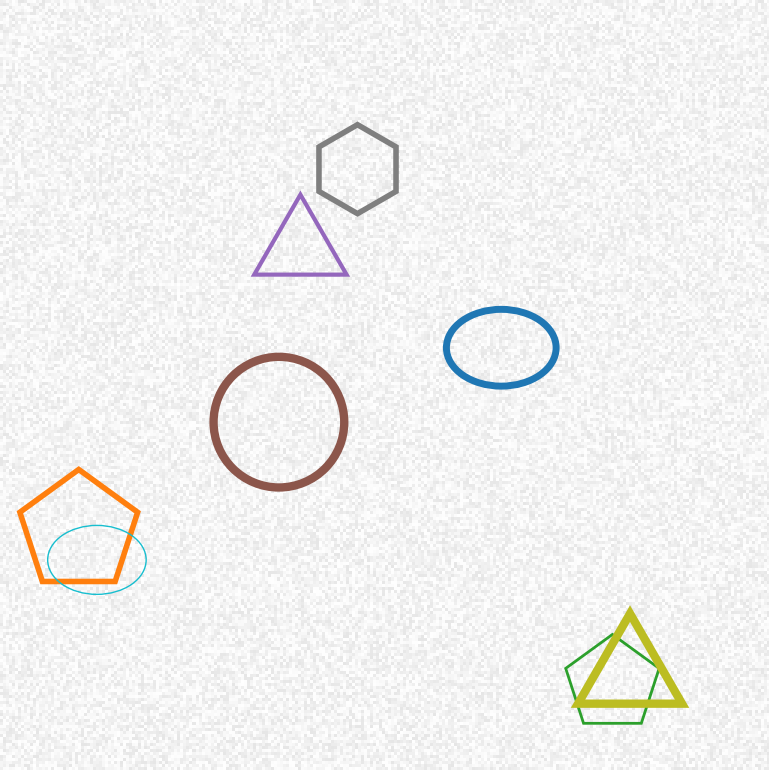[{"shape": "oval", "thickness": 2.5, "radius": 0.36, "center": [0.651, 0.548]}, {"shape": "pentagon", "thickness": 2, "radius": 0.4, "center": [0.102, 0.31]}, {"shape": "pentagon", "thickness": 1, "radius": 0.32, "center": [0.795, 0.112]}, {"shape": "triangle", "thickness": 1.5, "radius": 0.35, "center": [0.39, 0.678]}, {"shape": "circle", "thickness": 3, "radius": 0.42, "center": [0.362, 0.452]}, {"shape": "hexagon", "thickness": 2, "radius": 0.29, "center": [0.464, 0.78]}, {"shape": "triangle", "thickness": 3, "radius": 0.39, "center": [0.818, 0.125]}, {"shape": "oval", "thickness": 0.5, "radius": 0.32, "center": [0.126, 0.273]}]